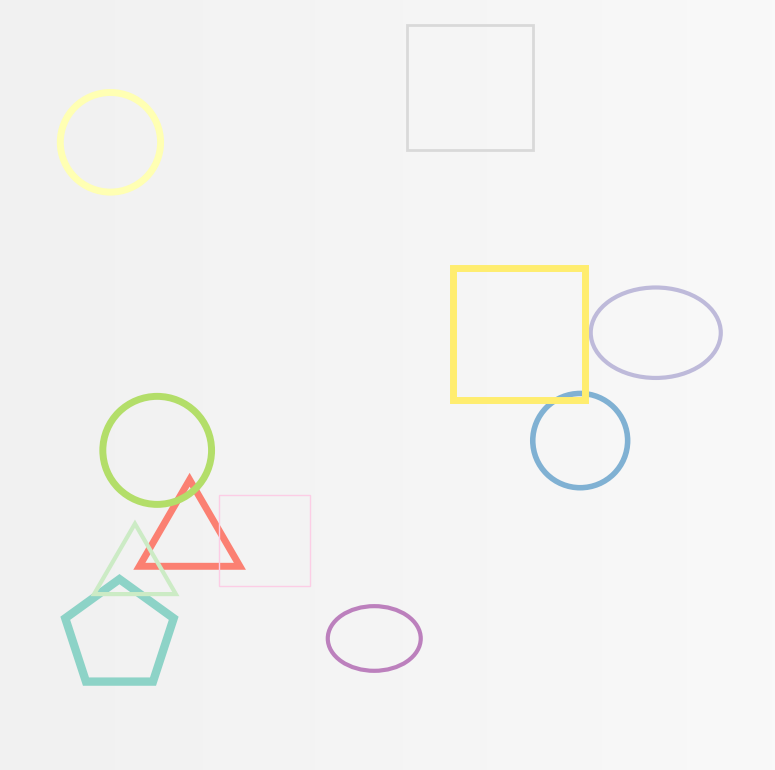[{"shape": "pentagon", "thickness": 3, "radius": 0.37, "center": [0.154, 0.174]}, {"shape": "circle", "thickness": 2.5, "radius": 0.32, "center": [0.142, 0.815]}, {"shape": "oval", "thickness": 1.5, "radius": 0.42, "center": [0.846, 0.568]}, {"shape": "triangle", "thickness": 2.5, "radius": 0.37, "center": [0.245, 0.302]}, {"shape": "circle", "thickness": 2, "radius": 0.31, "center": [0.749, 0.428]}, {"shape": "circle", "thickness": 2.5, "radius": 0.35, "center": [0.203, 0.415]}, {"shape": "square", "thickness": 0.5, "radius": 0.29, "center": [0.341, 0.298]}, {"shape": "square", "thickness": 1, "radius": 0.41, "center": [0.606, 0.886]}, {"shape": "oval", "thickness": 1.5, "radius": 0.3, "center": [0.483, 0.171]}, {"shape": "triangle", "thickness": 1.5, "radius": 0.3, "center": [0.174, 0.259]}, {"shape": "square", "thickness": 2.5, "radius": 0.43, "center": [0.67, 0.566]}]